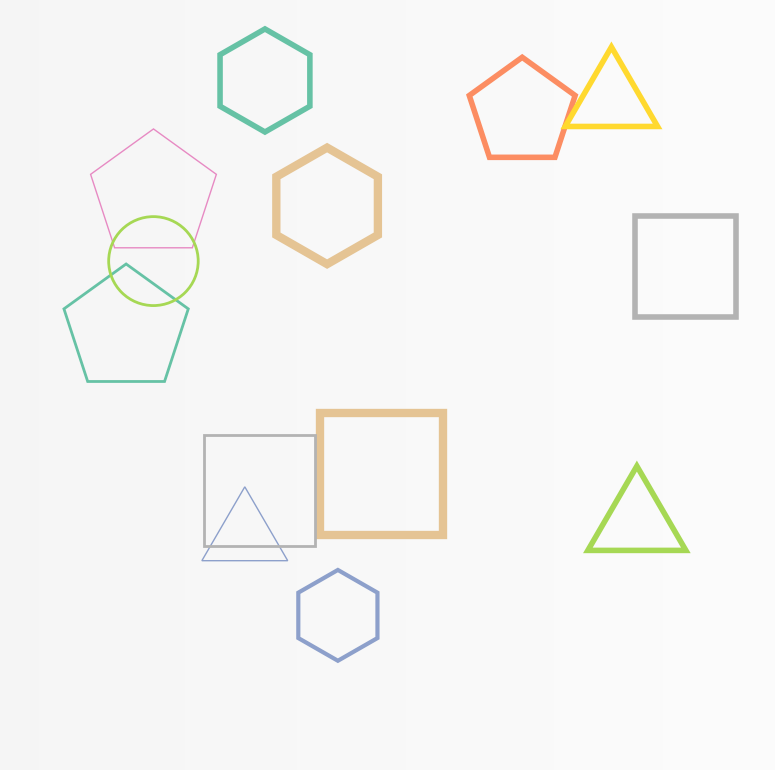[{"shape": "pentagon", "thickness": 1, "radius": 0.42, "center": [0.163, 0.573]}, {"shape": "hexagon", "thickness": 2, "radius": 0.33, "center": [0.342, 0.896]}, {"shape": "pentagon", "thickness": 2, "radius": 0.36, "center": [0.674, 0.854]}, {"shape": "triangle", "thickness": 0.5, "radius": 0.32, "center": [0.316, 0.304]}, {"shape": "hexagon", "thickness": 1.5, "radius": 0.29, "center": [0.436, 0.201]}, {"shape": "pentagon", "thickness": 0.5, "radius": 0.43, "center": [0.198, 0.747]}, {"shape": "circle", "thickness": 1, "radius": 0.29, "center": [0.198, 0.661]}, {"shape": "triangle", "thickness": 2, "radius": 0.36, "center": [0.822, 0.322]}, {"shape": "triangle", "thickness": 2, "radius": 0.34, "center": [0.789, 0.87]}, {"shape": "hexagon", "thickness": 3, "radius": 0.38, "center": [0.422, 0.733]}, {"shape": "square", "thickness": 3, "radius": 0.4, "center": [0.492, 0.384]}, {"shape": "square", "thickness": 2, "radius": 0.33, "center": [0.884, 0.654]}, {"shape": "square", "thickness": 1, "radius": 0.36, "center": [0.335, 0.363]}]